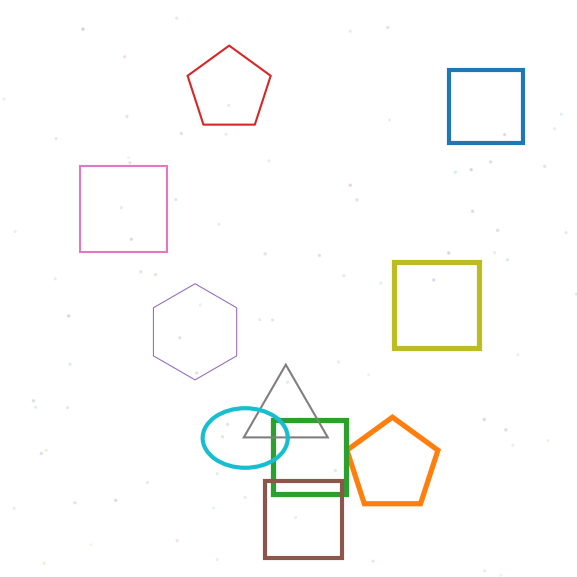[{"shape": "square", "thickness": 2, "radius": 0.32, "center": [0.841, 0.815]}, {"shape": "pentagon", "thickness": 2.5, "radius": 0.41, "center": [0.68, 0.194]}, {"shape": "square", "thickness": 2.5, "radius": 0.32, "center": [0.536, 0.208]}, {"shape": "pentagon", "thickness": 1, "radius": 0.38, "center": [0.397, 0.844]}, {"shape": "hexagon", "thickness": 0.5, "radius": 0.42, "center": [0.338, 0.425]}, {"shape": "square", "thickness": 2, "radius": 0.33, "center": [0.526, 0.1]}, {"shape": "square", "thickness": 1, "radius": 0.38, "center": [0.214, 0.637]}, {"shape": "triangle", "thickness": 1, "radius": 0.42, "center": [0.495, 0.284]}, {"shape": "square", "thickness": 2.5, "radius": 0.37, "center": [0.756, 0.471]}, {"shape": "oval", "thickness": 2, "radius": 0.37, "center": [0.425, 0.241]}]